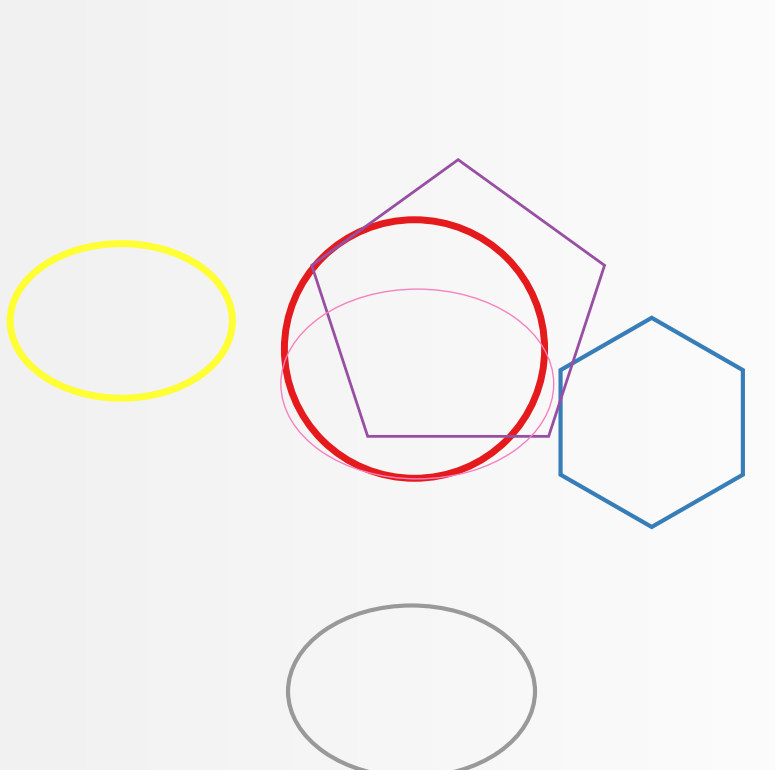[{"shape": "circle", "thickness": 2.5, "radius": 0.84, "center": [0.535, 0.547]}, {"shape": "hexagon", "thickness": 1.5, "radius": 0.68, "center": [0.841, 0.451]}, {"shape": "pentagon", "thickness": 1, "radius": 0.99, "center": [0.591, 0.594]}, {"shape": "oval", "thickness": 2.5, "radius": 0.72, "center": [0.156, 0.583]}, {"shape": "oval", "thickness": 0.5, "radius": 0.88, "center": [0.538, 0.501]}, {"shape": "oval", "thickness": 1.5, "radius": 0.8, "center": [0.531, 0.102]}]